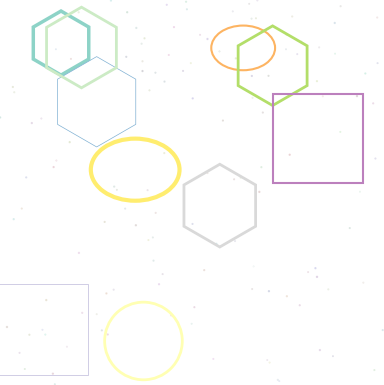[{"shape": "hexagon", "thickness": 2.5, "radius": 0.42, "center": [0.159, 0.888]}, {"shape": "circle", "thickness": 2, "radius": 0.5, "center": [0.373, 0.114]}, {"shape": "square", "thickness": 0.5, "radius": 0.59, "center": [0.112, 0.144]}, {"shape": "hexagon", "thickness": 0.5, "radius": 0.59, "center": [0.251, 0.736]}, {"shape": "oval", "thickness": 1.5, "radius": 0.41, "center": [0.632, 0.876]}, {"shape": "hexagon", "thickness": 2, "radius": 0.52, "center": [0.708, 0.829]}, {"shape": "hexagon", "thickness": 2, "radius": 0.54, "center": [0.571, 0.466]}, {"shape": "square", "thickness": 1.5, "radius": 0.58, "center": [0.827, 0.64]}, {"shape": "hexagon", "thickness": 2, "radius": 0.52, "center": [0.212, 0.877]}, {"shape": "oval", "thickness": 3, "radius": 0.58, "center": [0.351, 0.559]}]